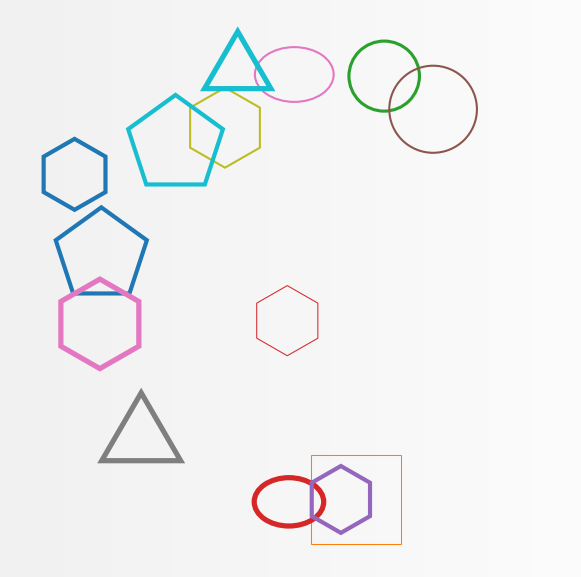[{"shape": "hexagon", "thickness": 2, "radius": 0.31, "center": [0.128, 0.697]}, {"shape": "pentagon", "thickness": 2, "radius": 0.41, "center": [0.174, 0.558]}, {"shape": "square", "thickness": 0.5, "radius": 0.38, "center": [0.612, 0.135]}, {"shape": "circle", "thickness": 1.5, "radius": 0.3, "center": [0.661, 0.867]}, {"shape": "hexagon", "thickness": 0.5, "radius": 0.3, "center": [0.494, 0.444]}, {"shape": "oval", "thickness": 2.5, "radius": 0.3, "center": [0.497, 0.13]}, {"shape": "hexagon", "thickness": 2, "radius": 0.29, "center": [0.586, 0.134]}, {"shape": "circle", "thickness": 1, "radius": 0.38, "center": [0.745, 0.81]}, {"shape": "oval", "thickness": 1, "radius": 0.34, "center": [0.506, 0.87]}, {"shape": "hexagon", "thickness": 2.5, "radius": 0.39, "center": [0.172, 0.438]}, {"shape": "triangle", "thickness": 2.5, "radius": 0.39, "center": [0.243, 0.241]}, {"shape": "hexagon", "thickness": 1, "radius": 0.35, "center": [0.387, 0.778]}, {"shape": "pentagon", "thickness": 2, "radius": 0.43, "center": [0.302, 0.749]}, {"shape": "triangle", "thickness": 2.5, "radius": 0.33, "center": [0.409, 0.879]}]